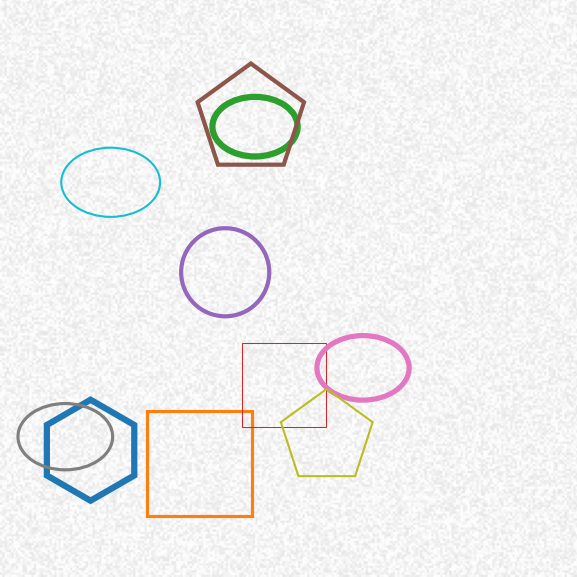[{"shape": "hexagon", "thickness": 3, "radius": 0.44, "center": [0.157, 0.22]}, {"shape": "square", "thickness": 1.5, "radius": 0.45, "center": [0.346, 0.197]}, {"shape": "oval", "thickness": 3, "radius": 0.37, "center": [0.442, 0.78]}, {"shape": "square", "thickness": 0.5, "radius": 0.36, "center": [0.492, 0.333]}, {"shape": "circle", "thickness": 2, "radius": 0.38, "center": [0.39, 0.528]}, {"shape": "pentagon", "thickness": 2, "radius": 0.48, "center": [0.434, 0.792]}, {"shape": "oval", "thickness": 2.5, "radius": 0.4, "center": [0.629, 0.362]}, {"shape": "oval", "thickness": 1.5, "radius": 0.41, "center": [0.113, 0.243]}, {"shape": "pentagon", "thickness": 1, "radius": 0.42, "center": [0.566, 0.242]}, {"shape": "oval", "thickness": 1, "radius": 0.43, "center": [0.192, 0.683]}]